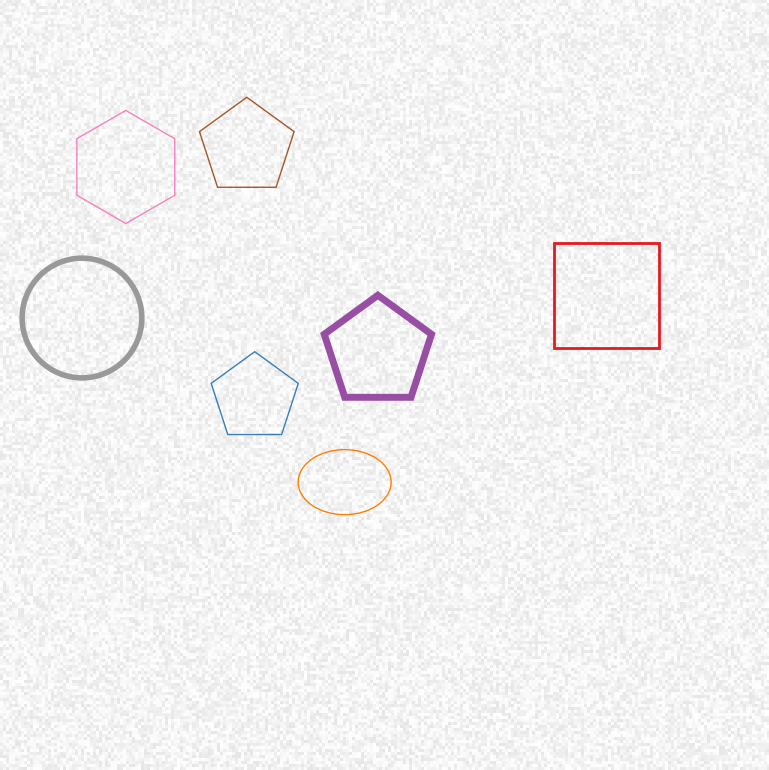[{"shape": "square", "thickness": 1, "radius": 0.34, "center": [0.788, 0.617]}, {"shape": "pentagon", "thickness": 0.5, "radius": 0.3, "center": [0.331, 0.484]}, {"shape": "pentagon", "thickness": 2.5, "radius": 0.37, "center": [0.491, 0.543]}, {"shape": "oval", "thickness": 0.5, "radius": 0.3, "center": [0.448, 0.374]}, {"shape": "pentagon", "thickness": 0.5, "radius": 0.32, "center": [0.321, 0.809]}, {"shape": "hexagon", "thickness": 0.5, "radius": 0.37, "center": [0.163, 0.783]}, {"shape": "circle", "thickness": 2, "radius": 0.39, "center": [0.106, 0.587]}]